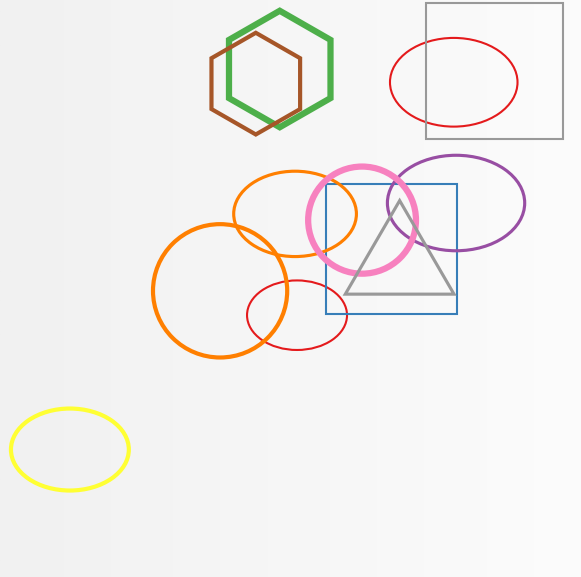[{"shape": "oval", "thickness": 1, "radius": 0.55, "center": [0.781, 0.857]}, {"shape": "oval", "thickness": 1, "radius": 0.43, "center": [0.511, 0.453]}, {"shape": "square", "thickness": 1, "radius": 0.56, "center": [0.674, 0.567]}, {"shape": "hexagon", "thickness": 3, "radius": 0.5, "center": [0.481, 0.88]}, {"shape": "oval", "thickness": 1.5, "radius": 0.59, "center": [0.785, 0.648]}, {"shape": "circle", "thickness": 2, "radius": 0.58, "center": [0.379, 0.496]}, {"shape": "oval", "thickness": 1.5, "radius": 0.53, "center": [0.508, 0.629]}, {"shape": "oval", "thickness": 2, "radius": 0.51, "center": [0.12, 0.221]}, {"shape": "hexagon", "thickness": 2, "radius": 0.44, "center": [0.44, 0.854]}, {"shape": "circle", "thickness": 3, "radius": 0.46, "center": [0.623, 0.618]}, {"shape": "triangle", "thickness": 1.5, "radius": 0.54, "center": [0.688, 0.544]}, {"shape": "square", "thickness": 1, "radius": 0.59, "center": [0.851, 0.876]}]